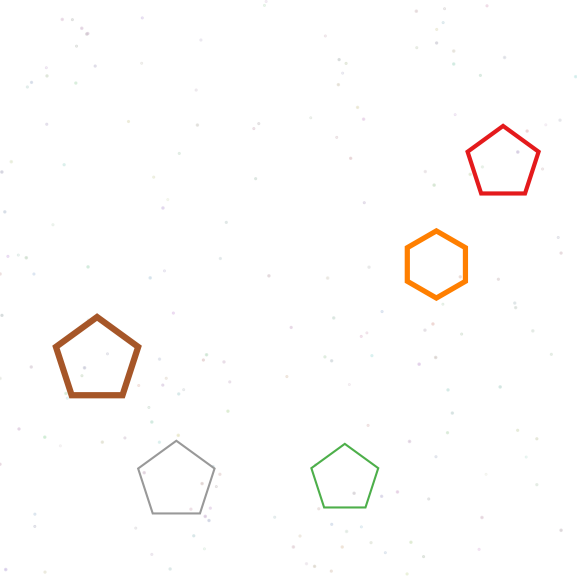[{"shape": "pentagon", "thickness": 2, "radius": 0.32, "center": [0.871, 0.716]}, {"shape": "pentagon", "thickness": 1, "radius": 0.3, "center": [0.597, 0.17]}, {"shape": "hexagon", "thickness": 2.5, "radius": 0.29, "center": [0.756, 0.541]}, {"shape": "pentagon", "thickness": 3, "radius": 0.37, "center": [0.168, 0.375]}, {"shape": "pentagon", "thickness": 1, "radius": 0.35, "center": [0.305, 0.166]}]